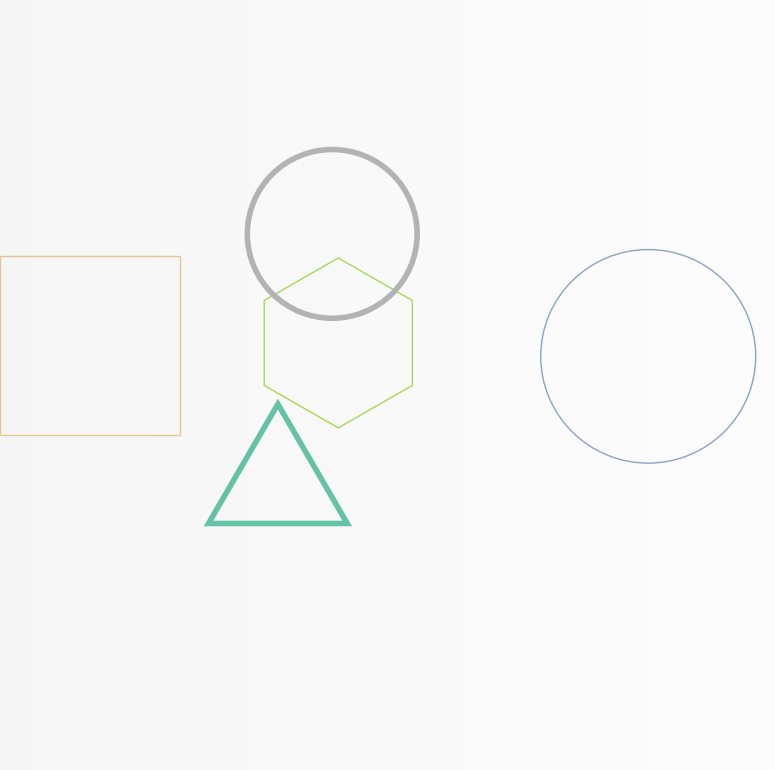[{"shape": "triangle", "thickness": 2, "radius": 0.52, "center": [0.359, 0.372]}, {"shape": "circle", "thickness": 0.5, "radius": 0.69, "center": [0.836, 0.537]}, {"shape": "hexagon", "thickness": 0.5, "radius": 0.55, "center": [0.437, 0.555]}, {"shape": "square", "thickness": 0.5, "radius": 0.58, "center": [0.116, 0.552]}, {"shape": "circle", "thickness": 2, "radius": 0.55, "center": [0.429, 0.696]}]